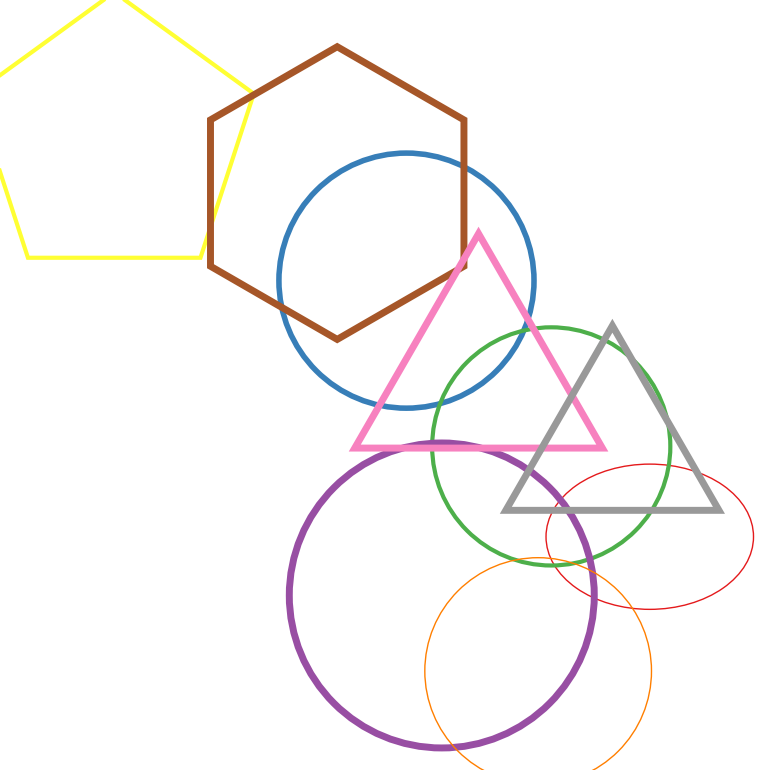[{"shape": "oval", "thickness": 0.5, "radius": 0.67, "center": [0.844, 0.303]}, {"shape": "circle", "thickness": 2, "radius": 0.83, "center": [0.528, 0.636]}, {"shape": "circle", "thickness": 1.5, "radius": 0.77, "center": [0.716, 0.42]}, {"shape": "circle", "thickness": 2.5, "radius": 0.99, "center": [0.574, 0.227]}, {"shape": "circle", "thickness": 0.5, "radius": 0.74, "center": [0.699, 0.129]}, {"shape": "pentagon", "thickness": 1.5, "radius": 0.95, "center": [0.148, 0.819]}, {"shape": "hexagon", "thickness": 2.5, "radius": 0.95, "center": [0.438, 0.749]}, {"shape": "triangle", "thickness": 2.5, "radius": 0.93, "center": [0.621, 0.511]}, {"shape": "triangle", "thickness": 2.5, "radius": 0.8, "center": [0.795, 0.417]}]